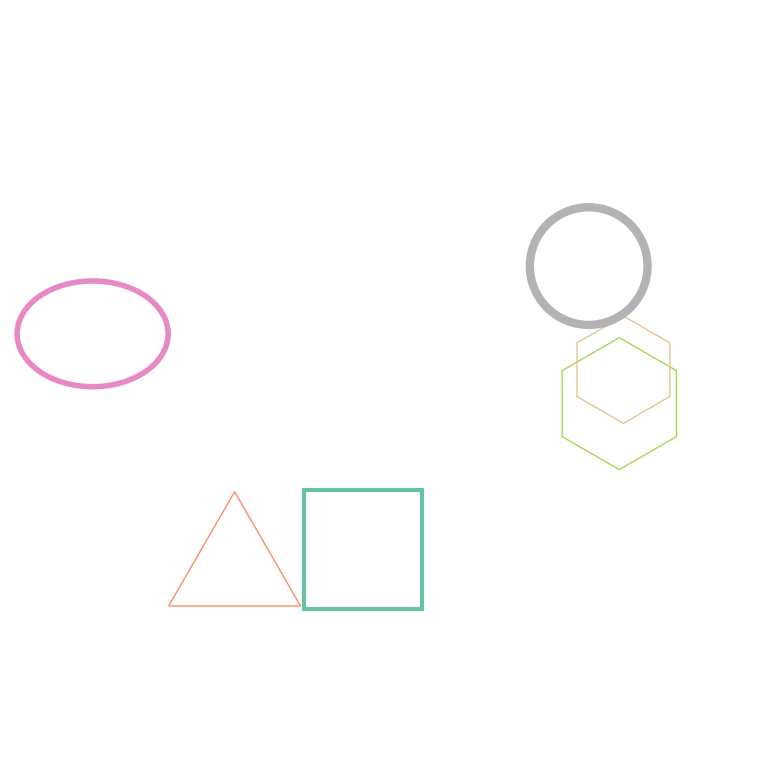[{"shape": "square", "thickness": 1.5, "radius": 0.39, "center": [0.472, 0.286]}, {"shape": "triangle", "thickness": 0.5, "radius": 0.49, "center": [0.305, 0.262]}, {"shape": "oval", "thickness": 2, "radius": 0.49, "center": [0.12, 0.566]}, {"shape": "hexagon", "thickness": 0.5, "radius": 0.43, "center": [0.804, 0.476]}, {"shape": "hexagon", "thickness": 0.5, "radius": 0.35, "center": [0.81, 0.52]}, {"shape": "circle", "thickness": 3, "radius": 0.38, "center": [0.765, 0.654]}]